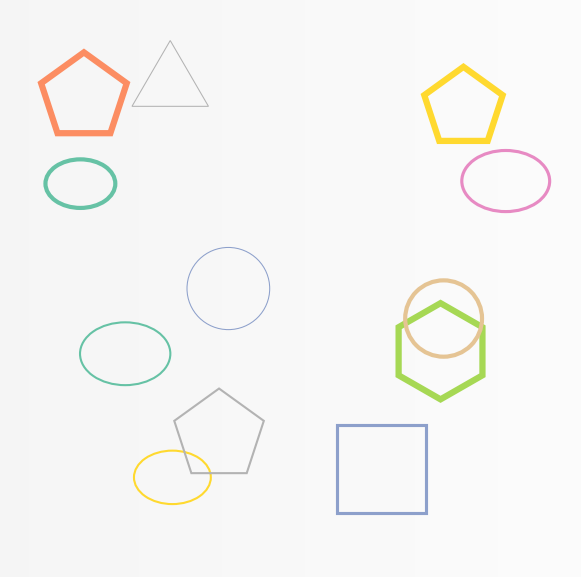[{"shape": "oval", "thickness": 1, "radius": 0.39, "center": [0.215, 0.387]}, {"shape": "oval", "thickness": 2, "radius": 0.3, "center": [0.138, 0.681]}, {"shape": "pentagon", "thickness": 3, "radius": 0.39, "center": [0.144, 0.831]}, {"shape": "square", "thickness": 1.5, "radius": 0.38, "center": [0.657, 0.187]}, {"shape": "circle", "thickness": 0.5, "radius": 0.36, "center": [0.393, 0.499]}, {"shape": "oval", "thickness": 1.5, "radius": 0.38, "center": [0.87, 0.686]}, {"shape": "hexagon", "thickness": 3, "radius": 0.42, "center": [0.758, 0.391]}, {"shape": "pentagon", "thickness": 3, "radius": 0.35, "center": [0.797, 0.812]}, {"shape": "oval", "thickness": 1, "radius": 0.33, "center": [0.297, 0.173]}, {"shape": "circle", "thickness": 2, "radius": 0.33, "center": [0.763, 0.448]}, {"shape": "triangle", "thickness": 0.5, "radius": 0.38, "center": [0.293, 0.853]}, {"shape": "pentagon", "thickness": 1, "radius": 0.4, "center": [0.377, 0.245]}]